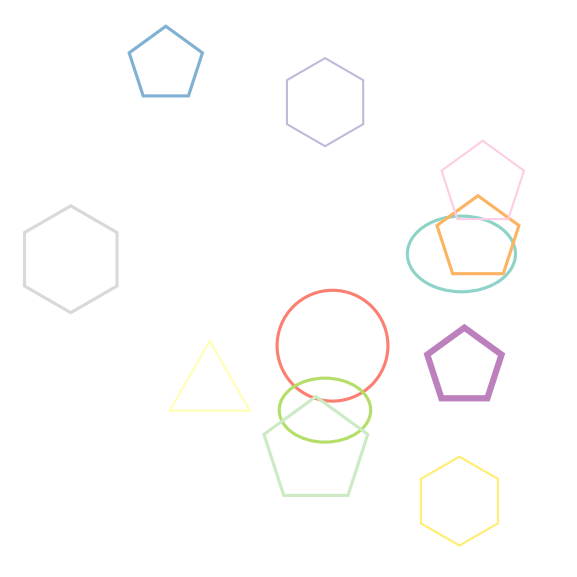[{"shape": "oval", "thickness": 1.5, "radius": 0.47, "center": [0.799, 0.559]}, {"shape": "triangle", "thickness": 1, "radius": 0.4, "center": [0.363, 0.328]}, {"shape": "hexagon", "thickness": 1, "radius": 0.38, "center": [0.563, 0.822]}, {"shape": "circle", "thickness": 1.5, "radius": 0.48, "center": [0.576, 0.401]}, {"shape": "pentagon", "thickness": 1.5, "radius": 0.33, "center": [0.287, 0.887]}, {"shape": "pentagon", "thickness": 1.5, "radius": 0.37, "center": [0.828, 0.586]}, {"shape": "oval", "thickness": 1.5, "radius": 0.4, "center": [0.563, 0.289]}, {"shape": "pentagon", "thickness": 1, "radius": 0.38, "center": [0.836, 0.68]}, {"shape": "hexagon", "thickness": 1.5, "radius": 0.46, "center": [0.123, 0.55]}, {"shape": "pentagon", "thickness": 3, "radius": 0.34, "center": [0.804, 0.364]}, {"shape": "pentagon", "thickness": 1.5, "radius": 0.47, "center": [0.547, 0.218]}, {"shape": "hexagon", "thickness": 1, "radius": 0.38, "center": [0.796, 0.131]}]